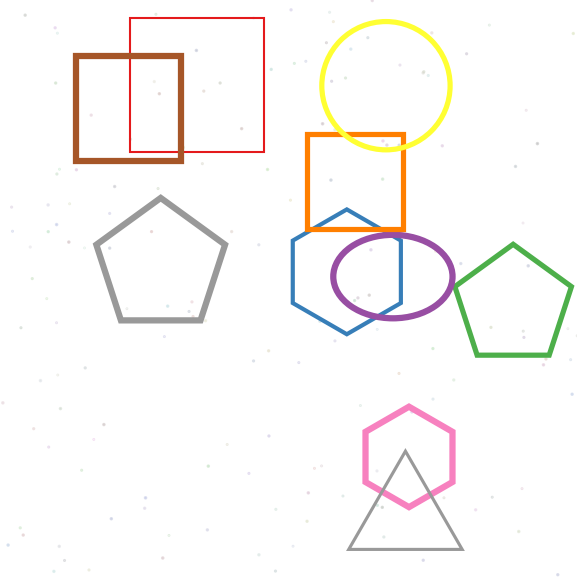[{"shape": "square", "thickness": 1, "radius": 0.58, "center": [0.341, 0.853]}, {"shape": "hexagon", "thickness": 2, "radius": 0.54, "center": [0.601, 0.528]}, {"shape": "pentagon", "thickness": 2.5, "radius": 0.53, "center": [0.889, 0.47]}, {"shape": "oval", "thickness": 3, "radius": 0.52, "center": [0.68, 0.52]}, {"shape": "square", "thickness": 2.5, "radius": 0.41, "center": [0.614, 0.685]}, {"shape": "circle", "thickness": 2.5, "radius": 0.56, "center": [0.668, 0.851]}, {"shape": "square", "thickness": 3, "radius": 0.45, "center": [0.222, 0.811]}, {"shape": "hexagon", "thickness": 3, "radius": 0.43, "center": [0.708, 0.208]}, {"shape": "triangle", "thickness": 1.5, "radius": 0.57, "center": [0.702, 0.104]}, {"shape": "pentagon", "thickness": 3, "radius": 0.59, "center": [0.278, 0.539]}]